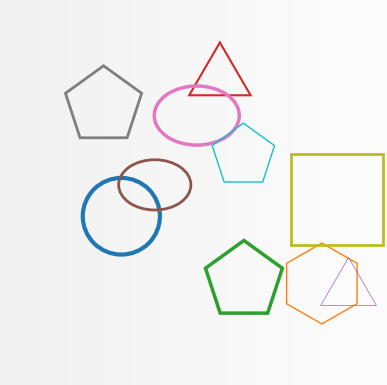[{"shape": "circle", "thickness": 3, "radius": 0.5, "center": [0.313, 0.438]}, {"shape": "hexagon", "thickness": 1, "radius": 0.52, "center": [0.831, 0.264]}, {"shape": "pentagon", "thickness": 2.5, "radius": 0.52, "center": [0.629, 0.271]}, {"shape": "triangle", "thickness": 1.5, "radius": 0.46, "center": [0.567, 0.798]}, {"shape": "triangle", "thickness": 0.5, "radius": 0.42, "center": [0.9, 0.248]}, {"shape": "oval", "thickness": 2, "radius": 0.47, "center": [0.399, 0.52]}, {"shape": "oval", "thickness": 2.5, "radius": 0.55, "center": [0.508, 0.7]}, {"shape": "pentagon", "thickness": 2, "radius": 0.52, "center": [0.267, 0.726]}, {"shape": "square", "thickness": 2, "radius": 0.59, "center": [0.869, 0.482]}, {"shape": "pentagon", "thickness": 1, "radius": 0.42, "center": [0.628, 0.596]}]